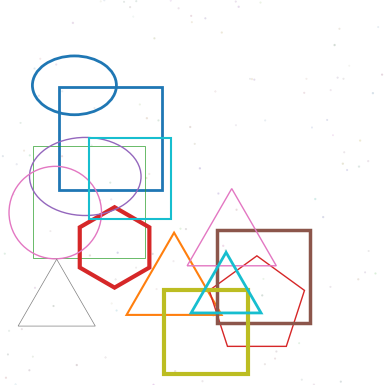[{"shape": "square", "thickness": 2, "radius": 0.67, "center": [0.287, 0.64]}, {"shape": "oval", "thickness": 2, "radius": 0.55, "center": [0.193, 0.778]}, {"shape": "triangle", "thickness": 1.5, "radius": 0.71, "center": [0.452, 0.253]}, {"shape": "square", "thickness": 0.5, "radius": 0.73, "center": [0.232, 0.476]}, {"shape": "pentagon", "thickness": 1, "radius": 0.65, "center": [0.667, 0.205]}, {"shape": "hexagon", "thickness": 3, "radius": 0.52, "center": [0.298, 0.357]}, {"shape": "oval", "thickness": 1, "radius": 0.72, "center": [0.222, 0.542]}, {"shape": "square", "thickness": 2.5, "radius": 0.6, "center": [0.685, 0.282]}, {"shape": "triangle", "thickness": 1, "radius": 0.67, "center": [0.602, 0.376]}, {"shape": "circle", "thickness": 1, "radius": 0.6, "center": [0.144, 0.448]}, {"shape": "triangle", "thickness": 0.5, "radius": 0.58, "center": [0.147, 0.211]}, {"shape": "square", "thickness": 3, "radius": 0.54, "center": [0.534, 0.138]}, {"shape": "triangle", "thickness": 2, "radius": 0.52, "center": [0.587, 0.24]}, {"shape": "square", "thickness": 1.5, "radius": 0.53, "center": [0.337, 0.536]}]